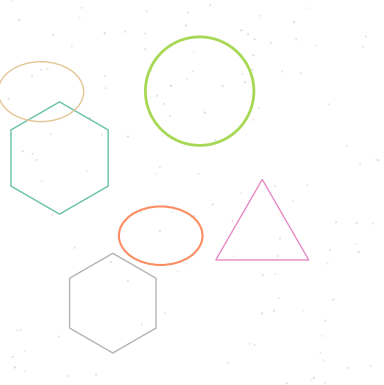[{"shape": "hexagon", "thickness": 1, "radius": 0.73, "center": [0.155, 0.59]}, {"shape": "oval", "thickness": 1.5, "radius": 0.54, "center": [0.417, 0.388]}, {"shape": "triangle", "thickness": 1, "radius": 0.7, "center": [0.681, 0.395]}, {"shape": "circle", "thickness": 2, "radius": 0.7, "center": [0.519, 0.763]}, {"shape": "oval", "thickness": 1, "radius": 0.56, "center": [0.106, 0.762]}, {"shape": "hexagon", "thickness": 1, "radius": 0.65, "center": [0.293, 0.213]}]